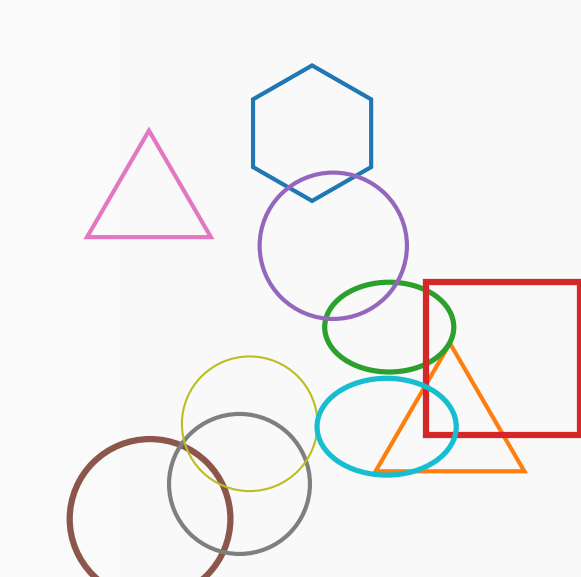[{"shape": "hexagon", "thickness": 2, "radius": 0.59, "center": [0.537, 0.768]}, {"shape": "triangle", "thickness": 2, "radius": 0.74, "center": [0.774, 0.257]}, {"shape": "oval", "thickness": 2.5, "radius": 0.56, "center": [0.67, 0.433]}, {"shape": "square", "thickness": 3, "radius": 0.66, "center": [0.865, 0.378]}, {"shape": "circle", "thickness": 2, "radius": 0.63, "center": [0.573, 0.574]}, {"shape": "circle", "thickness": 3, "radius": 0.69, "center": [0.258, 0.101]}, {"shape": "triangle", "thickness": 2, "radius": 0.62, "center": [0.256, 0.65]}, {"shape": "circle", "thickness": 2, "radius": 0.61, "center": [0.412, 0.161]}, {"shape": "circle", "thickness": 1, "radius": 0.58, "center": [0.43, 0.265]}, {"shape": "oval", "thickness": 2.5, "radius": 0.6, "center": [0.665, 0.26]}]